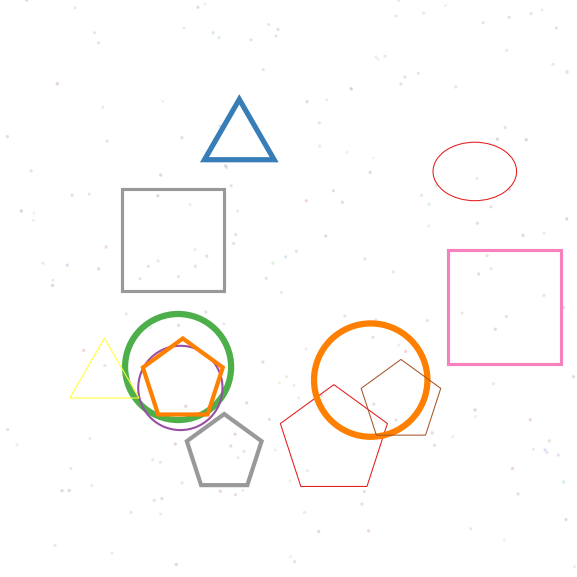[{"shape": "pentagon", "thickness": 0.5, "radius": 0.49, "center": [0.578, 0.236]}, {"shape": "oval", "thickness": 0.5, "radius": 0.36, "center": [0.822, 0.702]}, {"shape": "triangle", "thickness": 2.5, "radius": 0.35, "center": [0.414, 0.757]}, {"shape": "circle", "thickness": 3, "radius": 0.46, "center": [0.308, 0.364]}, {"shape": "circle", "thickness": 1, "radius": 0.36, "center": [0.312, 0.327]}, {"shape": "pentagon", "thickness": 2, "radius": 0.36, "center": [0.317, 0.34]}, {"shape": "circle", "thickness": 3, "radius": 0.49, "center": [0.642, 0.341]}, {"shape": "triangle", "thickness": 0.5, "radius": 0.35, "center": [0.181, 0.344]}, {"shape": "pentagon", "thickness": 0.5, "radius": 0.36, "center": [0.694, 0.304]}, {"shape": "square", "thickness": 1.5, "radius": 0.49, "center": [0.874, 0.468]}, {"shape": "square", "thickness": 1.5, "radius": 0.44, "center": [0.299, 0.584]}, {"shape": "pentagon", "thickness": 2, "radius": 0.34, "center": [0.388, 0.214]}]